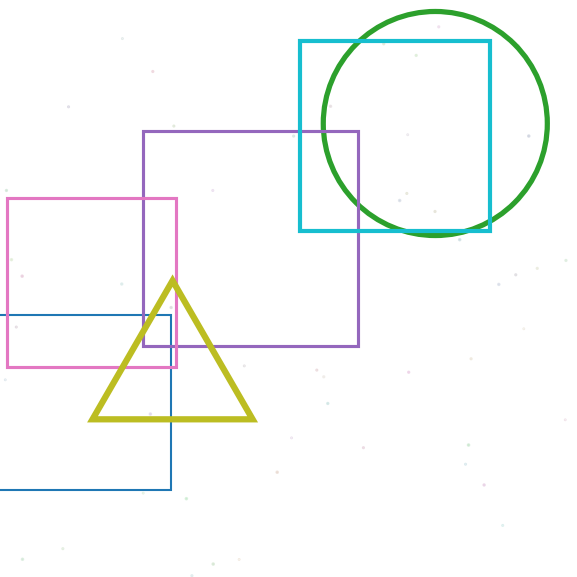[{"shape": "square", "thickness": 1, "radius": 0.76, "center": [0.145, 0.302]}, {"shape": "circle", "thickness": 2.5, "radius": 0.97, "center": [0.754, 0.785]}, {"shape": "square", "thickness": 1.5, "radius": 0.93, "center": [0.434, 0.586]}, {"shape": "square", "thickness": 1.5, "radius": 0.73, "center": [0.158, 0.509]}, {"shape": "triangle", "thickness": 3, "radius": 0.8, "center": [0.299, 0.353]}, {"shape": "square", "thickness": 2, "radius": 0.82, "center": [0.684, 0.763]}]